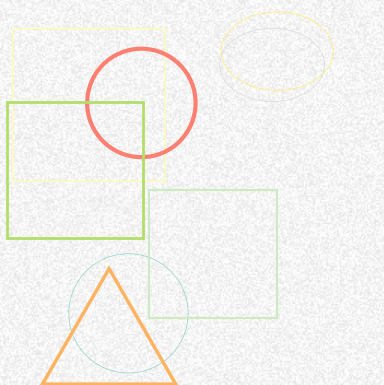[{"shape": "circle", "thickness": 0.5, "radius": 0.77, "center": [0.334, 0.186]}, {"shape": "square", "thickness": 1, "radius": 1.0, "center": [0.229, 0.729]}, {"shape": "circle", "thickness": 3, "radius": 0.7, "center": [0.367, 0.733]}, {"shape": "triangle", "thickness": 2.5, "radius": 1.0, "center": [0.283, 0.102]}, {"shape": "square", "thickness": 2, "radius": 0.88, "center": [0.196, 0.559]}, {"shape": "oval", "thickness": 0.5, "radius": 0.68, "center": [0.707, 0.832]}, {"shape": "square", "thickness": 1.5, "radius": 0.83, "center": [0.553, 0.34]}, {"shape": "oval", "thickness": 0.5, "radius": 0.73, "center": [0.72, 0.867]}]